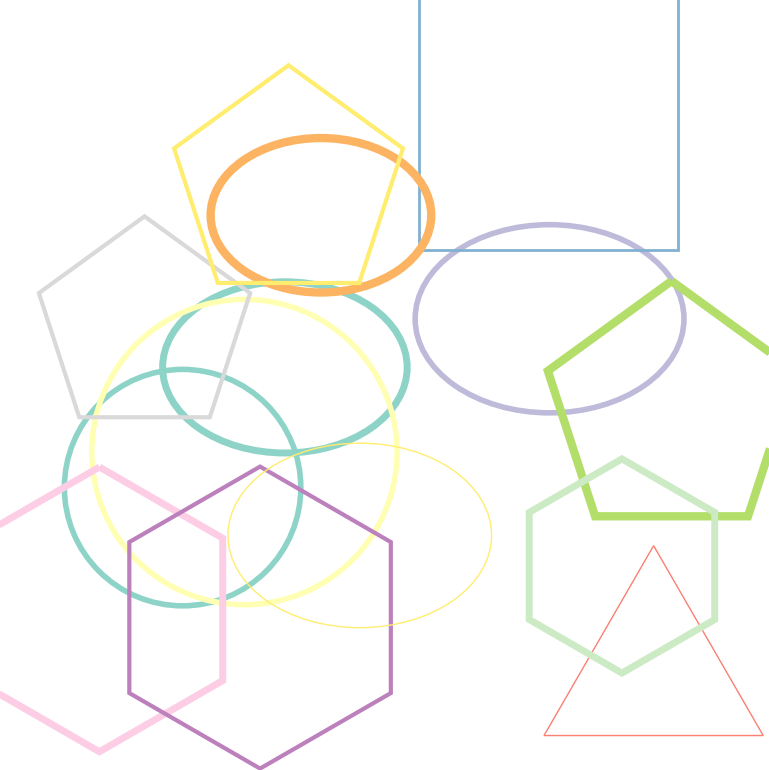[{"shape": "circle", "thickness": 2, "radius": 0.77, "center": [0.237, 0.367]}, {"shape": "oval", "thickness": 2.5, "radius": 0.79, "center": [0.37, 0.523]}, {"shape": "circle", "thickness": 2, "radius": 0.99, "center": [0.317, 0.413]}, {"shape": "oval", "thickness": 2, "radius": 0.87, "center": [0.714, 0.586]}, {"shape": "triangle", "thickness": 0.5, "radius": 0.82, "center": [0.849, 0.127]}, {"shape": "square", "thickness": 1, "radius": 0.84, "center": [0.712, 0.843]}, {"shape": "oval", "thickness": 3, "radius": 0.72, "center": [0.417, 0.72]}, {"shape": "pentagon", "thickness": 3, "radius": 0.84, "center": [0.872, 0.466]}, {"shape": "hexagon", "thickness": 2.5, "radius": 0.92, "center": [0.129, 0.209]}, {"shape": "pentagon", "thickness": 1.5, "radius": 0.72, "center": [0.188, 0.575]}, {"shape": "hexagon", "thickness": 1.5, "radius": 0.98, "center": [0.338, 0.198]}, {"shape": "hexagon", "thickness": 2.5, "radius": 0.7, "center": [0.808, 0.265]}, {"shape": "pentagon", "thickness": 1.5, "radius": 0.78, "center": [0.375, 0.759]}, {"shape": "oval", "thickness": 0.5, "radius": 0.86, "center": [0.467, 0.305]}]